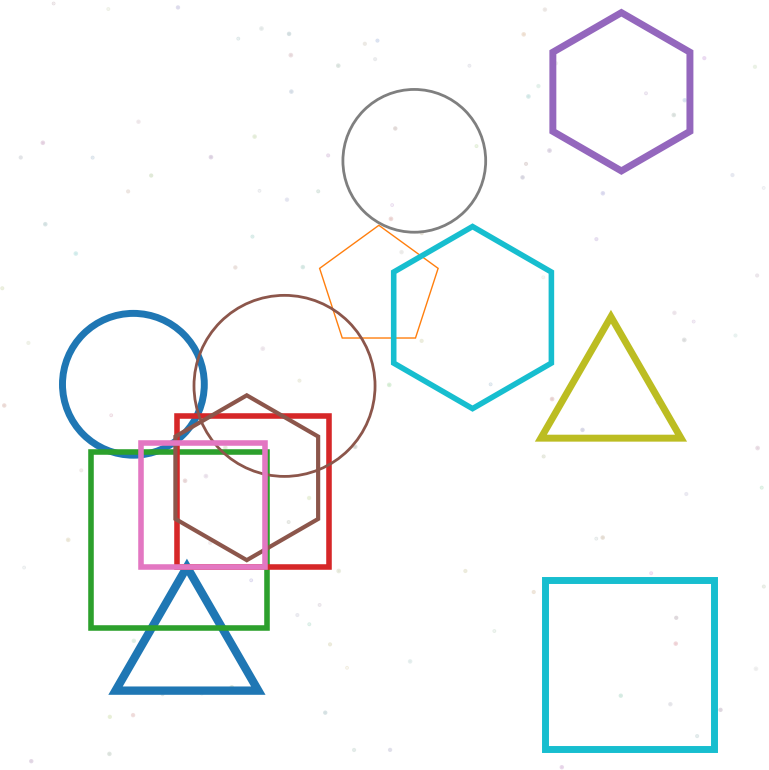[{"shape": "circle", "thickness": 2.5, "radius": 0.46, "center": [0.173, 0.501]}, {"shape": "triangle", "thickness": 3, "radius": 0.54, "center": [0.243, 0.157]}, {"shape": "pentagon", "thickness": 0.5, "radius": 0.4, "center": [0.492, 0.626]}, {"shape": "square", "thickness": 2, "radius": 0.57, "center": [0.232, 0.298]}, {"shape": "square", "thickness": 2, "radius": 0.49, "center": [0.328, 0.362]}, {"shape": "hexagon", "thickness": 2.5, "radius": 0.51, "center": [0.807, 0.881]}, {"shape": "circle", "thickness": 1, "radius": 0.59, "center": [0.37, 0.499]}, {"shape": "hexagon", "thickness": 1.5, "radius": 0.54, "center": [0.32, 0.38]}, {"shape": "square", "thickness": 2, "radius": 0.4, "center": [0.264, 0.344]}, {"shape": "circle", "thickness": 1, "radius": 0.46, "center": [0.538, 0.791]}, {"shape": "triangle", "thickness": 2.5, "radius": 0.53, "center": [0.793, 0.484]}, {"shape": "square", "thickness": 2.5, "radius": 0.55, "center": [0.818, 0.137]}, {"shape": "hexagon", "thickness": 2, "radius": 0.59, "center": [0.614, 0.588]}]